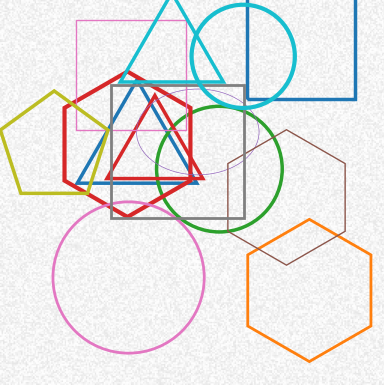[{"shape": "triangle", "thickness": 2.5, "radius": 0.9, "center": [0.356, 0.614]}, {"shape": "square", "thickness": 2.5, "radius": 0.7, "center": [0.782, 0.882]}, {"shape": "hexagon", "thickness": 2, "radius": 0.92, "center": [0.804, 0.246]}, {"shape": "circle", "thickness": 2.5, "radius": 0.82, "center": [0.57, 0.561]}, {"shape": "triangle", "thickness": 2.5, "radius": 0.72, "center": [0.402, 0.608]}, {"shape": "hexagon", "thickness": 3, "radius": 0.94, "center": [0.331, 0.625]}, {"shape": "oval", "thickness": 0.5, "radius": 0.8, "center": [0.514, 0.657]}, {"shape": "hexagon", "thickness": 1, "radius": 0.88, "center": [0.744, 0.487]}, {"shape": "circle", "thickness": 2, "radius": 0.98, "center": [0.334, 0.279]}, {"shape": "square", "thickness": 1, "radius": 0.72, "center": [0.34, 0.806]}, {"shape": "square", "thickness": 2, "radius": 0.87, "center": [0.461, 0.606]}, {"shape": "pentagon", "thickness": 2.5, "radius": 0.74, "center": [0.141, 0.617]}, {"shape": "triangle", "thickness": 2.5, "radius": 0.77, "center": [0.446, 0.864]}, {"shape": "circle", "thickness": 3, "radius": 0.67, "center": [0.632, 0.854]}]